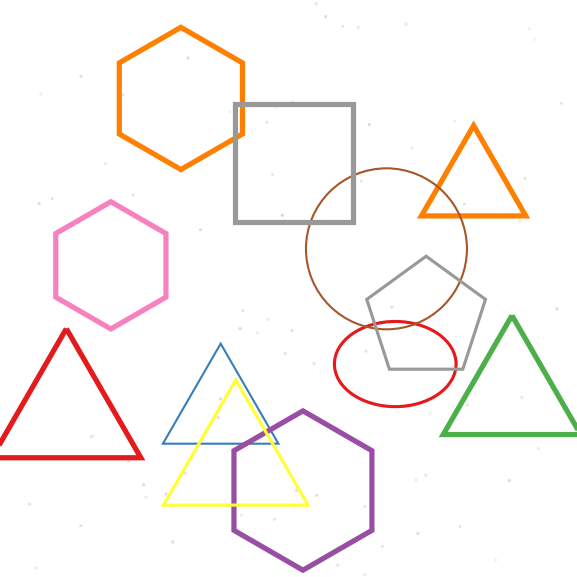[{"shape": "triangle", "thickness": 2.5, "radius": 0.75, "center": [0.115, 0.281]}, {"shape": "oval", "thickness": 1.5, "radius": 0.53, "center": [0.684, 0.369]}, {"shape": "triangle", "thickness": 1, "radius": 0.58, "center": [0.382, 0.289]}, {"shape": "triangle", "thickness": 2.5, "radius": 0.69, "center": [0.887, 0.315]}, {"shape": "hexagon", "thickness": 2.5, "radius": 0.69, "center": [0.525, 0.15]}, {"shape": "triangle", "thickness": 2.5, "radius": 0.52, "center": [0.82, 0.677]}, {"shape": "hexagon", "thickness": 2.5, "radius": 0.62, "center": [0.313, 0.829]}, {"shape": "triangle", "thickness": 1.5, "radius": 0.72, "center": [0.408, 0.197]}, {"shape": "circle", "thickness": 1, "radius": 0.7, "center": [0.669, 0.568]}, {"shape": "hexagon", "thickness": 2.5, "radius": 0.55, "center": [0.192, 0.54]}, {"shape": "pentagon", "thickness": 1.5, "radius": 0.54, "center": [0.738, 0.447]}, {"shape": "square", "thickness": 2.5, "radius": 0.51, "center": [0.509, 0.716]}]